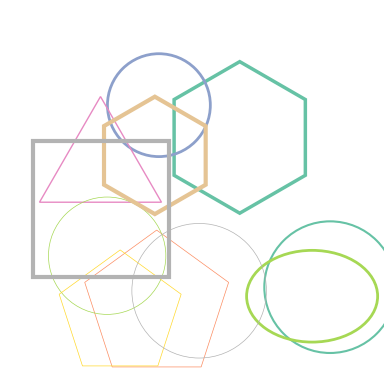[{"shape": "hexagon", "thickness": 2.5, "radius": 0.98, "center": [0.623, 0.643]}, {"shape": "circle", "thickness": 1.5, "radius": 0.85, "center": [0.858, 0.254]}, {"shape": "pentagon", "thickness": 0.5, "radius": 0.98, "center": [0.407, 0.206]}, {"shape": "circle", "thickness": 2, "radius": 0.67, "center": [0.413, 0.727]}, {"shape": "triangle", "thickness": 1, "radius": 0.91, "center": [0.261, 0.566]}, {"shape": "circle", "thickness": 0.5, "radius": 0.76, "center": [0.278, 0.336]}, {"shape": "oval", "thickness": 2, "radius": 0.85, "center": [0.811, 0.231]}, {"shape": "pentagon", "thickness": 0.5, "radius": 0.83, "center": [0.312, 0.184]}, {"shape": "hexagon", "thickness": 3, "radius": 0.76, "center": [0.402, 0.596]}, {"shape": "circle", "thickness": 0.5, "radius": 0.87, "center": [0.517, 0.245]}, {"shape": "square", "thickness": 3, "radius": 0.89, "center": [0.262, 0.456]}]